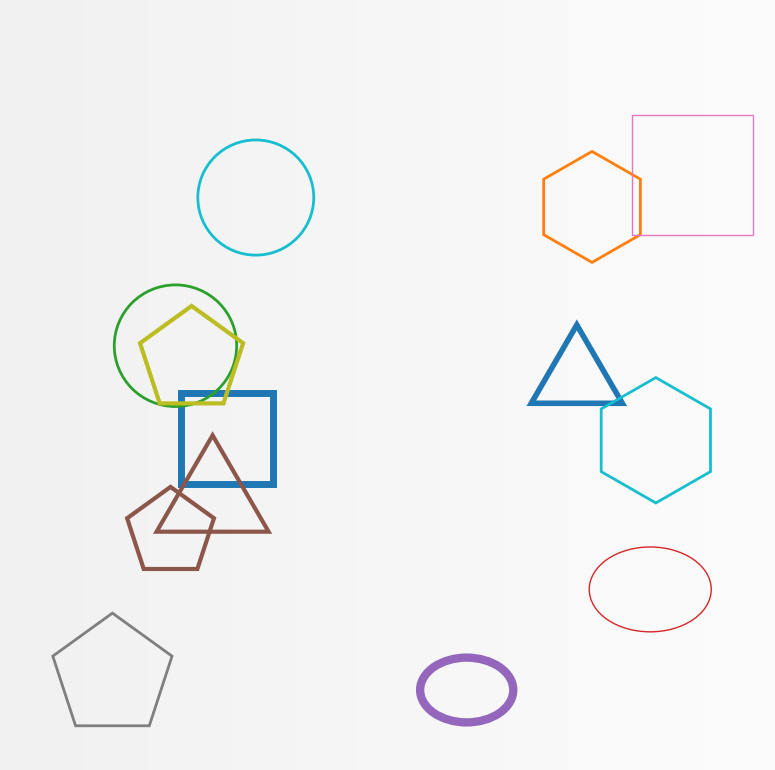[{"shape": "square", "thickness": 2.5, "radius": 0.29, "center": [0.293, 0.43]}, {"shape": "triangle", "thickness": 2, "radius": 0.34, "center": [0.744, 0.51]}, {"shape": "hexagon", "thickness": 1, "radius": 0.36, "center": [0.764, 0.731]}, {"shape": "circle", "thickness": 1, "radius": 0.39, "center": [0.226, 0.551]}, {"shape": "oval", "thickness": 0.5, "radius": 0.39, "center": [0.839, 0.235]}, {"shape": "oval", "thickness": 3, "radius": 0.3, "center": [0.602, 0.104]}, {"shape": "pentagon", "thickness": 1.5, "radius": 0.29, "center": [0.22, 0.309]}, {"shape": "triangle", "thickness": 1.5, "radius": 0.42, "center": [0.274, 0.351]}, {"shape": "square", "thickness": 0.5, "radius": 0.39, "center": [0.893, 0.773]}, {"shape": "pentagon", "thickness": 1, "radius": 0.4, "center": [0.145, 0.123]}, {"shape": "pentagon", "thickness": 1.5, "radius": 0.35, "center": [0.247, 0.533]}, {"shape": "hexagon", "thickness": 1, "radius": 0.41, "center": [0.846, 0.428]}, {"shape": "circle", "thickness": 1, "radius": 0.37, "center": [0.33, 0.743]}]